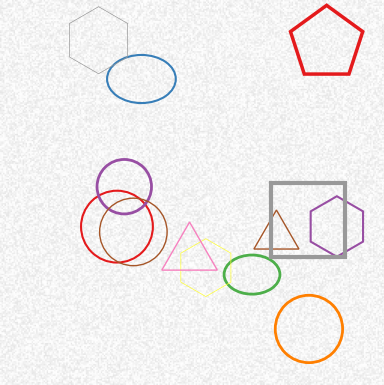[{"shape": "circle", "thickness": 1.5, "radius": 0.47, "center": [0.304, 0.411]}, {"shape": "pentagon", "thickness": 2.5, "radius": 0.49, "center": [0.848, 0.887]}, {"shape": "oval", "thickness": 1.5, "radius": 0.45, "center": [0.367, 0.795]}, {"shape": "oval", "thickness": 2, "radius": 0.36, "center": [0.655, 0.287]}, {"shape": "hexagon", "thickness": 1.5, "radius": 0.39, "center": [0.875, 0.412]}, {"shape": "circle", "thickness": 2, "radius": 0.35, "center": [0.323, 0.515]}, {"shape": "circle", "thickness": 2, "radius": 0.44, "center": [0.802, 0.146]}, {"shape": "hexagon", "thickness": 0.5, "radius": 0.38, "center": [0.535, 0.305]}, {"shape": "circle", "thickness": 1, "radius": 0.44, "center": [0.346, 0.398]}, {"shape": "triangle", "thickness": 1, "radius": 0.34, "center": [0.718, 0.387]}, {"shape": "triangle", "thickness": 1, "radius": 0.42, "center": [0.492, 0.34]}, {"shape": "hexagon", "thickness": 0.5, "radius": 0.44, "center": [0.256, 0.896]}, {"shape": "square", "thickness": 3, "radius": 0.48, "center": [0.8, 0.429]}]